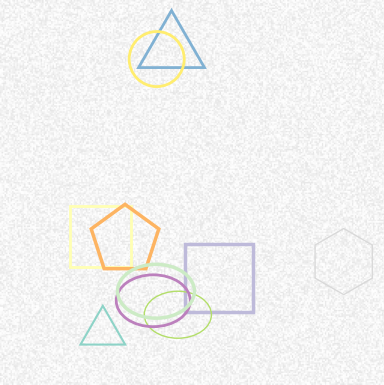[{"shape": "triangle", "thickness": 1.5, "radius": 0.34, "center": [0.267, 0.139]}, {"shape": "square", "thickness": 2, "radius": 0.4, "center": [0.261, 0.385]}, {"shape": "square", "thickness": 2.5, "radius": 0.44, "center": [0.568, 0.277]}, {"shape": "triangle", "thickness": 2, "radius": 0.49, "center": [0.445, 0.874]}, {"shape": "pentagon", "thickness": 2.5, "radius": 0.46, "center": [0.325, 0.377]}, {"shape": "oval", "thickness": 1, "radius": 0.44, "center": [0.462, 0.183]}, {"shape": "hexagon", "thickness": 1, "radius": 0.43, "center": [0.893, 0.321]}, {"shape": "oval", "thickness": 2, "radius": 0.48, "center": [0.398, 0.219]}, {"shape": "oval", "thickness": 2.5, "radius": 0.5, "center": [0.405, 0.244]}, {"shape": "circle", "thickness": 2, "radius": 0.36, "center": [0.407, 0.847]}]